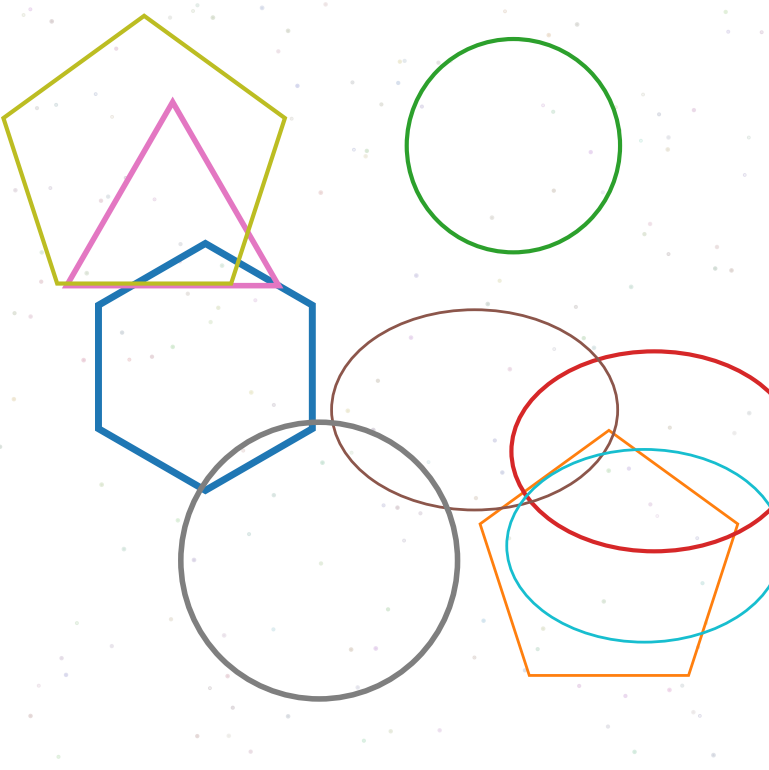[{"shape": "hexagon", "thickness": 2.5, "radius": 0.8, "center": [0.267, 0.523]}, {"shape": "pentagon", "thickness": 1, "radius": 0.88, "center": [0.791, 0.265]}, {"shape": "circle", "thickness": 1.5, "radius": 0.69, "center": [0.667, 0.811]}, {"shape": "oval", "thickness": 1.5, "radius": 0.93, "center": [0.85, 0.414]}, {"shape": "oval", "thickness": 1, "radius": 0.93, "center": [0.616, 0.468]}, {"shape": "triangle", "thickness": 2, "radius": 0.79, "center": [0.224, 0.708]}, {"shape": "circle", "thickness": 2, "radius": 0.9, "center": [0.415, 0.272]}, {"shape": "pentagon", "thickness": 1.5, "radius": 0.96, "center": [0.187, 0.787]}, {"shape": "oval", "thickness": 1, "radius": 0.89, "center": [0.837, 0.291]}]